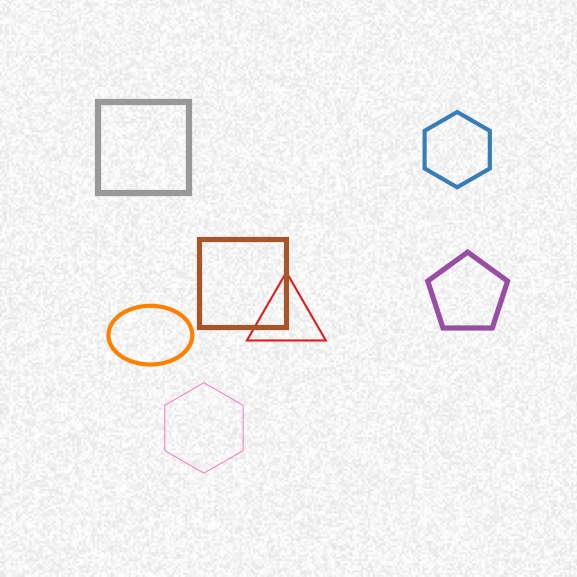[{"shape": "triangle", "thickness": 1, "radius": 0.39, "center": [0.496, 0.449]}, {"shape": "hexagon", "thickness": 2, "radius": 0.33, "center": [0.792, 0.74]}, {"shape": "pentagon", "thickness": 2.5, "radius": 0.36, "center": [0.81, 0.49]}, {"shape": "oval", "thickness": 2, "radius": 0.36, "center": [0.26, 0.419]}, {"shape": "square", "thickness": 2.5, "radius": 0.38, "center": [0.42, 0.509]}, {"shape": "hexagon", "thickness": 0.5, "radius": 0.39, "center": [0.353, 0.258]}, {"shape": "square", "thickness": 3, "radius": 0.39, "center": [0.248, 0.744]}]